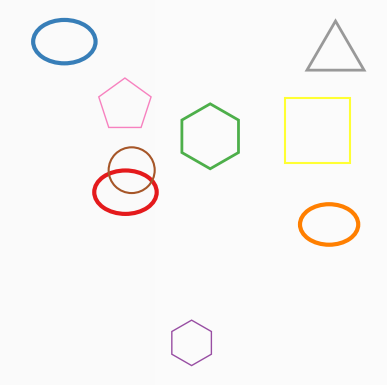[{"shape": "oval", "thickness": 3, "radius": 0.4, "center": [0.324, 0.501]}, {"shape": "oval", "thickness": 3, "radius": 0.4, "center": [0.166, 0.892]}, {"shape": "hexagon", "thickness": 2, "radius": 0.42, "center": [0.542, 0.646]}, {"shape": "hexagon", "thickness": 1, "radius": 0.29, "center": [0.494, 0.109]}, {"shape": "oval", "thickness": 3, "radius": 0.38, "center": [0.849, 0.417]}, {"shape": "square", "thickness": 1.5, "radius": 0.42, "center": [0.819, 0.661]}, {"shape": "circle", "thickness": 1.5, "radius": 0.3, "center": [0.34, 0.558]}, {"shape": "pentagon", "thickness": 1, "radius": 0.35, "center": [0.322, 0.726]}, {"shape": "triangle", "thickness": 2, "radius": 0.43, "center": [0.866, 0.86]}]